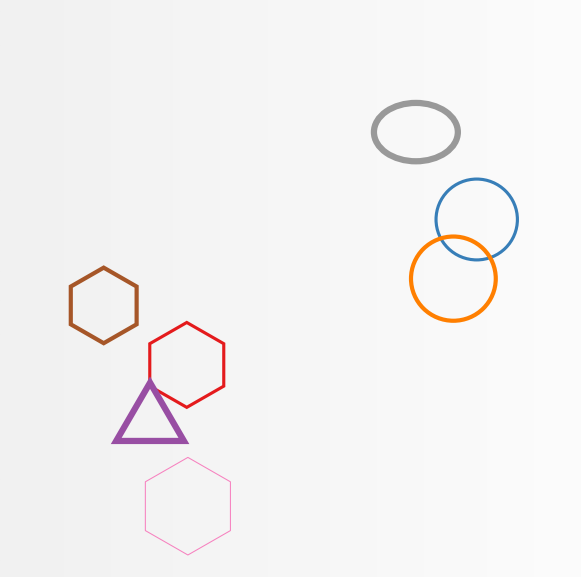[{"shape": "hexagon", "thickness": 1.5, "radius": 0.37, "center": [0.321, 0.367]}, {"shape": "circle", "thickness": 1.5, "radius": 0.35, "center": [0.82, 0.619]}, {"shape": "triangle", "thickness": 3, "radius": 0.34, "center": [0.258, 0.269]}, {"shape": "circle", "thickness": 2, "radius": 0.36, "center": [0.78, 0.517]}, {"shape": "hexagon", "thickness": 2, "radius": 0.33, "center": [0.178, 0.47]}, {"shape": "hexagon", "thickness": 0.5, "radius": 0.42, "center": [0.323, 0.123]}, {"shape": "oval", "thickness": 3, "radius": 0.36, "center": [0.716, 0.77]}]